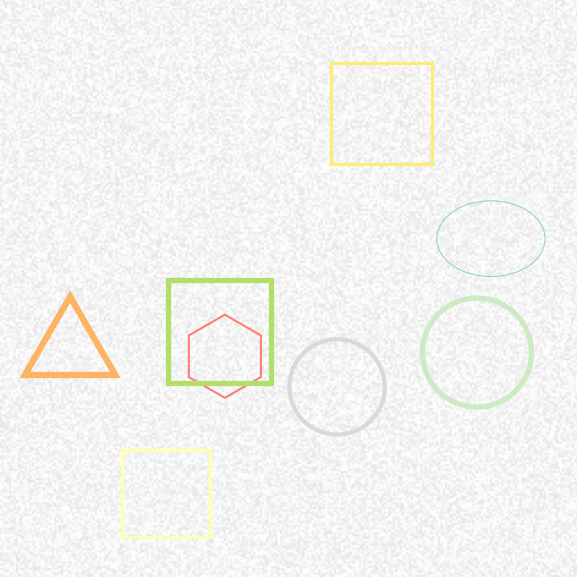[{"shape": "oval", "thickness": 0.5, "radius": 0.47, "center": [0.85, 0.586]}, {"shape": "square", "thickness": 1.5, "radius": 0.38, "center": [0.287, 0.145]}, {"shape": "hexagon", "thickness": 1, "radius": 0.36, "center": [0.389, 0.382]}, {"shape": "triangle", "thickness": 3, "radius": 0.45, "center": [0.121, 0.395]}, {"shape": "square", "thickness": 2.5, "radius": 0.45, "center": [0.38, 0.425]}, {"shape": "circle", "thickness": 2, "radius": 0.41, "center": [0.584, 0.329]}, {"shape": "circle", "thickness": 2.5, "radius": 0.47, "center": [0.826, 0.389]}, {"shape": "square", "thickness": 1.5, "radius": 0.43, "center": [0.66, 0.802]}]